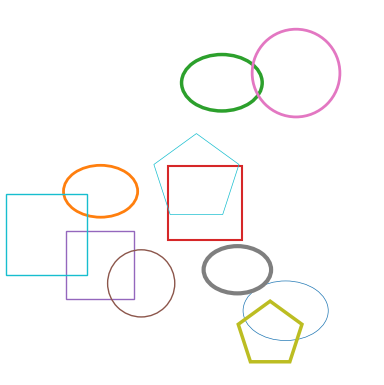[{"shape": "oval", "thickness": 0.5, "radius": 0.55, "center": [0.742, 0.193]}, {"shape": "oval", "thickness": 2, "radius": 0.48, "center": [0.261, 0.503]}, {"shape": "oval", "thickness": 2.5, "radius": 0.52, "center": [0.576, 0.785]}, {"shape": "square", "thickness": 1.5, "radius": 0.48, "center": [0.533, 0.473]}, {"shape": "square", "thickness": 1, "radius": 0.44, "center": [0.26, 0.312]}, {"shape": "circle", "thickness": 1, "radius": 0.44, "center": [0.367, 0.264]}, {"shape": "circle", "thickness": 2, "radius": 0.57, "center": [0.769, 0.81]}, {"shape": "oval", "thickness": 3, "radius": 0.44, "center": [0.617, 0.299]}, {"shape": "pentagon", "thickness": 2.5, "radius": 0.44, "center": [0.702, 0.131]}, {"shape": "square", "thickness": 1, "radius": 0.52, "center": [0.122, 0.39]}, {"shape": "pentagon", "thickness": 0.5, "radius": 0.58, "center": [0.51, 0.537]}]